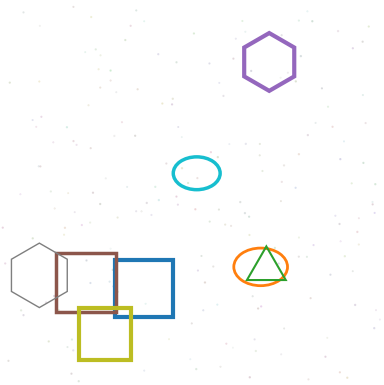[{"shape": "square", "thickness": 3, "radius": 0.37, "center": [0.374, 0.251]}, {"shape": "oval", "thickness": 2, "radius": 0.35, "center": [0.677, 0.307]}, {"shape": "triangle", "thickness": 1.5, "radius": 0.29, "center": [0.692, 0.302]}, {"shape": "hexagon", "thickness": 3, "radius": 0.38, "center": [0.699, 0.839]}, {"shape": "square", "thickness": 2.5, "radius": 0.39, "center": [0.223, 0.266]}, {"shape": "hexagon", "thickness": 1, "radius": 0.42, "center": [0.102, 0.285]}, {"shape": "square", "thickness": 3, "radius": 0.34, "center": [0.272, 0.132]}, {"shape": "oval", "thickness": 2.5, "radius": 0.3, "center": [0.511, 0.55]}]